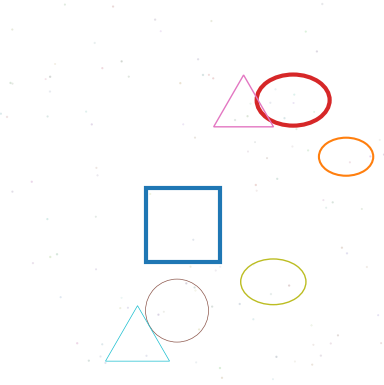[{"shape": "square", "thickness": 3, "radius": 0.48, "center": [0.476, 0.416]}, {"shape": "oval", "thickness": 1.5, "radius": 0.35, "center": [0.899, 0.593]}, {"shape": "oval", "thickness": 3, "radius": 0.47, "center": [0.761, 0.74]}, {"shape": "circle", "thickness": 0.5, "radius": 0.41, "center": [0.46, 0.193]}, {"shape": "triangle", "thickness": 1, "radius": 0.45, "center": [0.633, 0.715]}, {"shape": "oval", "thickness": 1, "radius": 0.42, "center": [0.71, 0.268]}, {"shape": "triangle", "thickness": 0.5, "radius": 0.48, "center": [0.357, 0.11]}]